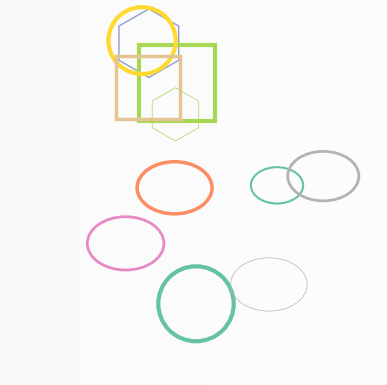[{"shape": "oval", "thickness": 1.5, "radius": 0.34, "center": [0.715, 0.519]}, {"shape": "circle", "thickness": 3, "radius": 0.49, "center": [0.506, 0.211]}, {"shape": "oval", "thickness": 2.5, "radius": 0.48, "center": [0.451, 0.512]}, {"shape": "hexagon", "thickness": 1, "radius": 0.44, "center": [0.384, 0.888]}, {"shape": "oval", "thickness": 2, "radius": 0.49, "center": [0.324, 0.368]}, {"shape": "square", "thickness": 3, "radius": 0.49, "center": [0.457, 0.784]}, {"shape": "hexagon", "thickness": 0.5, "radius": 0.35, "center": [0.453, 0.703]}, {"shape": "circle", "thickness": 3, "radius": 0.43, "center": [0.367, 0.895]}, {"shape": "square", "thickness": 2.5, "radius": 0.41, "center": [0.382, 0.772]}, {"shape": "oval", "thickness": 0.5, "radius": 0.49, "center": [0.694, 0.261]}, {"shape": "oval", "thickness": 2, "radius": 0.46, "center": [0.834, 0.543]}]